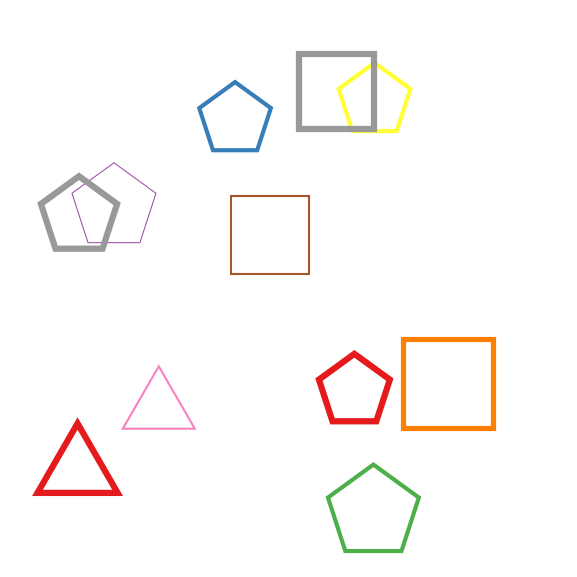[{"shape": "pentagon", "thickness": 3, "radius": 0.32, "center": [0.614, 0.322]}, {"shape": "triangle", "thickness": 3, "radius": 0.4, "center": [0.134, 0.186]}, {"shape": "pentagon", "thickness": 2, "radius": 0.33, "center": [0.407, 0.792]}, {"shape": "pentagon", "thickness": 2, "radius": 0.41, "center": [0.647, 0.112]}, {"shape": "pentagon", "thickness": 0.5, "radius": 0.38, "center": [0.197, 0.641]}, {"shape": "square", "thickness": 2.5, "radius": 0.39, "center": [0.776, 0.335]}, {"shape": "pentagon", "thickness": 2, "radius": 0.33, "center": [0.649, 0.825]}, {"shape": "square", "thickness": 1, "radius": 0.34, "center": [0.468, 0.592]}, {"shape": "triangle", "thickness": 1, "radius": 0.36, "center": [0.275, 0.293]}, {"shape": "pentagon", "thickness": 3, "radius": 0.35, "center": [0.137, 0.625]}, {"shape": "square", "thickness": 3, "radius": 0.32, "center": [0.583, 0.841]}]